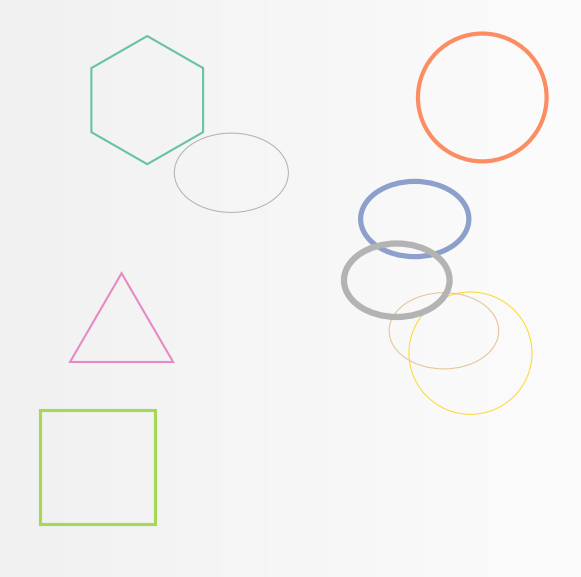[{"shape": "hexagon", "thickness": 1, "radius": 0.55, "center": [0.253, 0.826]}, {"shape": "circle", "thickness": 2, "radius": 0.55, "center": [0.83, 0.83]}, {"shape": "oval", "thickness": 2.5, "radius": 0.47, "center": [0.714, 0.62]}, {"shape": "triangle", "thickness": 1, "radius": 0.51, "center": [0.209, 0.424]}, {"shape": "square", "thickness": 1.5, "radius": 0.5, "center": [0.168, 0.191]}, {"shape": "circle", "thickness": 0.5, "radius": 0.53, "center": [0.809, 0.388]}, {"shape": "oval", "thickness": 0.5, "radius": 0.47, "center": [0.764, 0.426]}, {"shape": "oval", "thickness": 3, "radius": 0.45, "center": [0.683, 0.514]}, {"shape": "oval", "thickness": 0.5, "radius": 0.49, "center": [0.398, 0.7]}]